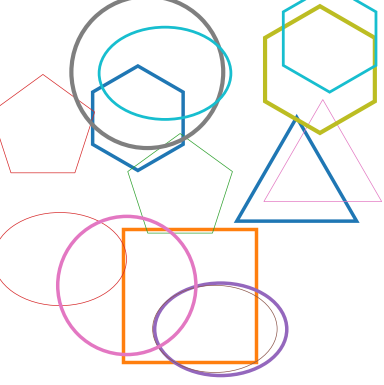[{"shape": "triangle", "thickness": 2.5, "radius": 0.9, "center": [0.771, 0.516]}, {"shape": "hexagon", "thickness": 2.5, "radius": 0.68, "center": [0.358, 0.693]}, {"shape": "square", "thickness": 2.5, "radius": 0.86, "center": [0.493, 0.233]}, {"shape": "pentagon", "thickness": 0.5, "radius": 0.71, "center": [0.468, 0.51]}, {"shape": "oval", "thickness": 0.5, "radius": 0.86, "center": [0.156, 0.327]}, {"shape": "pentagon", "thickness": 0.5, "radius": 0.71, "center": [0.111, 0.665]}, {"shape": "oval", "thickness": 2.5, "radius": 0.86, "center": [0.573, 0.145]}, {"shape": "oval", "thickness": 0.5, "radius": 0.81, "center": [0.558, 0.146]}, {"shape": "triangle", "thickness": 0.5, "radius": 0.88, "center": [0.838, 0.565]}, {"shape": "circle", "thickness": 2.5, "radius": 0.9, "center": [0.329, 0.259]}, {"shape": "circle", "thickness": 3, "radius": 0.99, "center": [0.383, 0.813]}, {"shape": "hexagon", "thickness": 3, "radius": 0.82, "center": [0.831, 0.819]}, {"shape": "oval", "thickness": 2, "radius": 0.86, "center": [0.429, 0.81]}, {"shape": "hexagon", "thickness": 2, "radius": 0.69, "center": [0.856, 0.9]}]